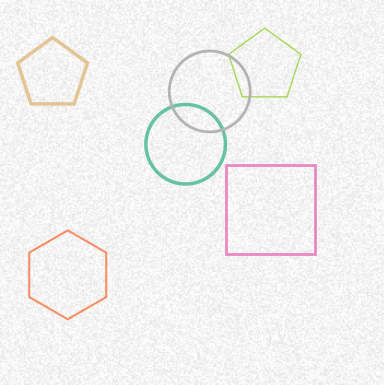[{"shape": "circle", "thickness": 2.5, "radius": 0.52, "center": [0.482, 0.625]}, {"shape": "hexagon", "thickness": 1.5, "radius": 0.58, "center": [0.176, 0.286]}, {"shape": "square", "thickness": 2, "radius": 0.57, "center": [0.703, 0.456]}, {"shape": "pentagon", "thickness": 1, "radius": 0.49, "center": [0.688, 0.828]}, {"shape": "pentagon", "thickness": 2.5, "radius": 0.48, "center": [0.137, 0.807]}, {"shape": "circle", "thickness": 2, "radius": 0.53, "center": [0.545, 0.762]}]